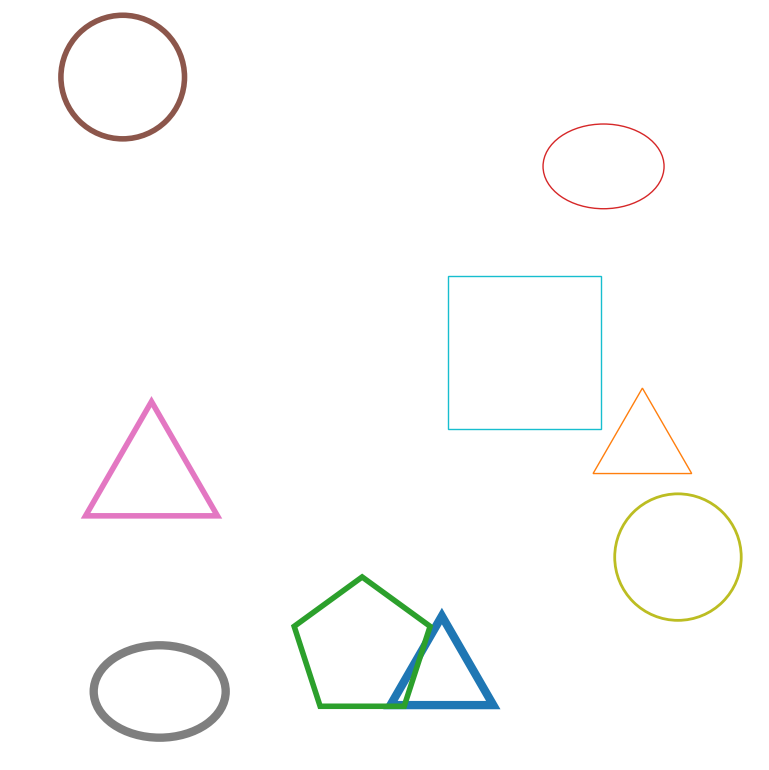[{"shape": "triangle", "thickness": 3, "radius": 0.39, "center": [0.574, 0.123]}, {"shape": "triangle", "thickness": 0.5, "radius": 0.37, "center": [0.834, 0.422]}, {"shape": "pentagon", "thickness": 2, "radius": 0.46, "center": [0.47, 0.158]}, {"shape": "oval", "thickness": 0.5, "radius": 0.39, "center": [0.784, 0.784]}, {"shape": "circle", "thickness": 2, "radius": 0.4, "center": [0.159, 0.9]}, {"shape": "triangle", "thickness": 2, "radius": 0.49, "center": [0.197, 0.38]}, {"shape": "oval", "thickness": 3, "radius": 0.43, "center": [0.207, 0.102]}, {"shape": "circle", "thickness": 1, "radius": 0.41, "center": [0.88, 0.277]}, {"shape": "square", "thickness": 0.5, "radius": 0.5, "center": [0.681, 0.542]}]